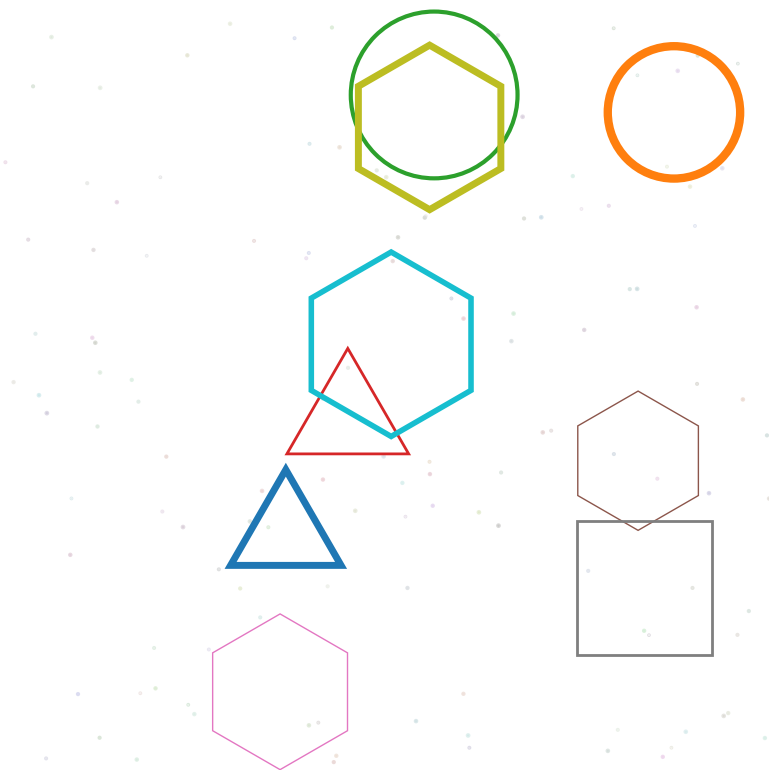[{"shape": "triangle", "thickness": 2.5, "radius": 0.41, "center": [0.371, 0.307]}, {"shape": "circle", "thickness": 3, "radius": 0.43, "center": [0.875, 0.854]}, {"shape": "circle", "thickness": 1.5, "radius": 0.54, "center": [0.564, 0.877]}, {"shape": "triangle", "thickness": 1, "radius": 0.46, "center": [0.452, 0.456]}, {"shape": "hexagon", "thickness": 0.5, "radius": 0.45, "center": [0.829, 0.402]}, {"shape": "hexagon", "thickness": 0.5, "radius": 0.51, "center": [0.364, 0.102]}, {"shape": "square", "thickness": 1, "radius": 0.44, "center": [0.837, 0.237]}, {"shape": "hexagon", "thickness": 2.5, "radius": 0.53, "center": [0.558, 0.835]}, {"shape": "hexagon", "thickness": 2, "radius": 0.6, "center": [0.508, 0.553]}]